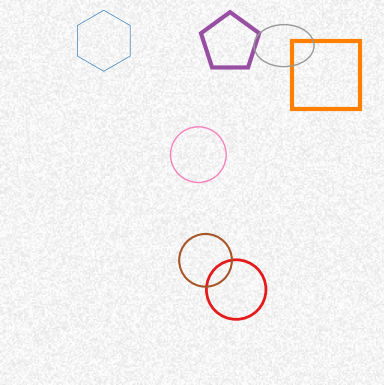[{"shape": "circle", "thickness": 2, "radius": 0.39, "center": [0.613, 0.248]}, {"shape": "hexagon", "thickness": 0.5, "radius": 0.4, "center": [0.27, 0.894]}, {"shape": "pentagon", "thickness": 3, "radius": 0.4, "center": [0.598, 0.889]}, {"shape": "square", "thickness": 3, "radius": 0.44, "center": [0.846, 0.805]}, {"shape": "circle", "thickness": 1.5, "radius": 0.34, "center": [0.534, 0.324]}, {"shape": "circle", "thickness": 1, "radius": 0.36, "center": [0.515, 0.598]}, {"shape": "oval", "thickness": 1, "radius": 0.39, "center": [0.738, 0.882]}]